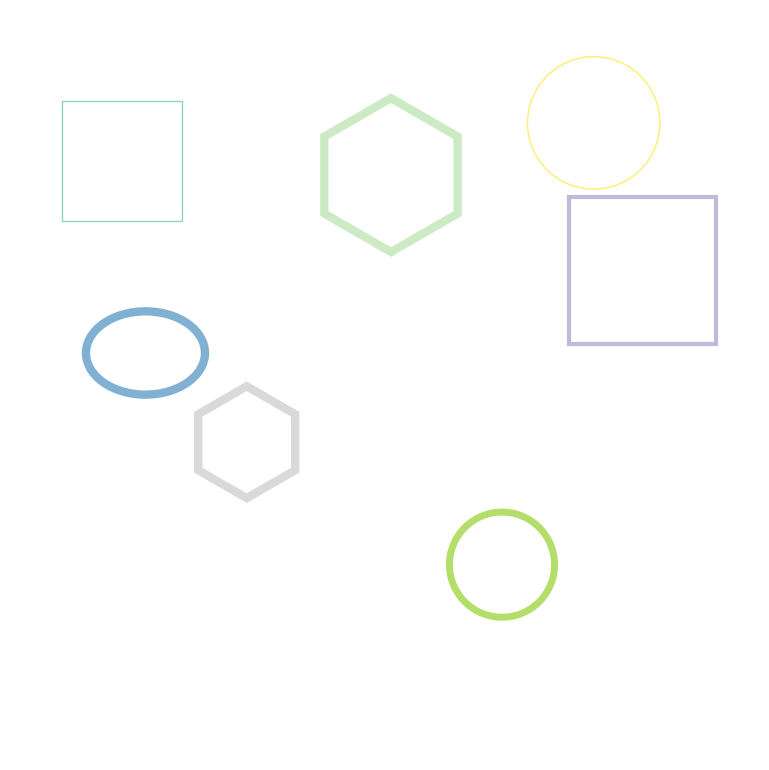[{"shape": "square", "thickness": 0.5, "radius": 0.39, "center": [0.159, 0.791]}, {"shape": "square", "thickness": 1.5, "radius": 0.48, "center": [0.834, 0.648]}, {"shape": "oval", "thickness": 3, "radius": 0.39, "center": [0.189, 0.542]}, {"shape": "circle", "thickness": 2.5, "radius": 0.34, "center": [0.652, 0.267]}, {"shape": "hexagon", "thickness": 3, "radius": 0.36, "center": [0.32, 0.426]}, {"shape": "hexagon", "thickness": 3, "radius": 0.5, "center": [0.508, 0.773]}, {"shape": "circle", "thickness": 0.5, "radius": 0.43, "center": [0.771, 0.84]}]